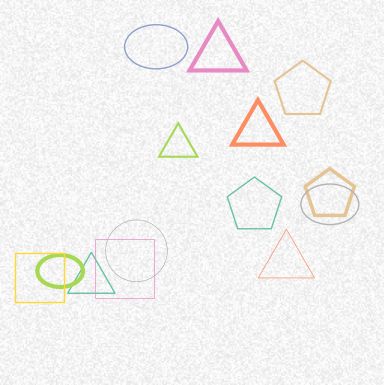[{"shape": "triangle", "thickness": 1, "radius": 0.36, "center": [0.237, 0.274]}, {"shape": "pentagon", "thickness": 1, "radius": 0.37, "center": [0.661, 0.466]}, {"shape": "triangle", "thickness": 0.5, "radius": 0.42, "center": [0.744, 0.32]}, {"shape": "triangle", "thickness": 3, "radius": 0.39, "center": [0.67, 0.663]}, {"shape": "oval", "thickness": 1, "radius": 0.41, "center": [0.406, 0.878]}, {"shape": "square", "thickness": 0.5, "radius": 0.38, "center": [0.324, 0.303]}, {"shape": "triangle", "thickness": 3, "radius": 0.43, "center": [0.567, 0.86]}, {"shape": "oval", "thickness": 3, "radius": 0.3, "center": [0.156, 0.296]}, {"shape": "triangle", "thickness": 1.5, "radius": 0.29, "center": [0.463, 0.622]}, {"shape": "square", "thickness": 1, "radius": 0.32, "center": [0.102, 0.28]}, {"shape": "pentagon", "thickness": 1.5, "radius": 0.38, "center": [0.786, 0.766]}, {"shape": "pentagon", "thickness": 2.5, "radius": 0.34, "center": [0.857, 0.495]}, {"shape": "oval", "thickness": 1, "radius": 0.38, "center": [0.857, 0.469]}, {"shape": "circle", "thickness": 0.5, "radius": 0.4, "center": [0.355, 0.348]}]